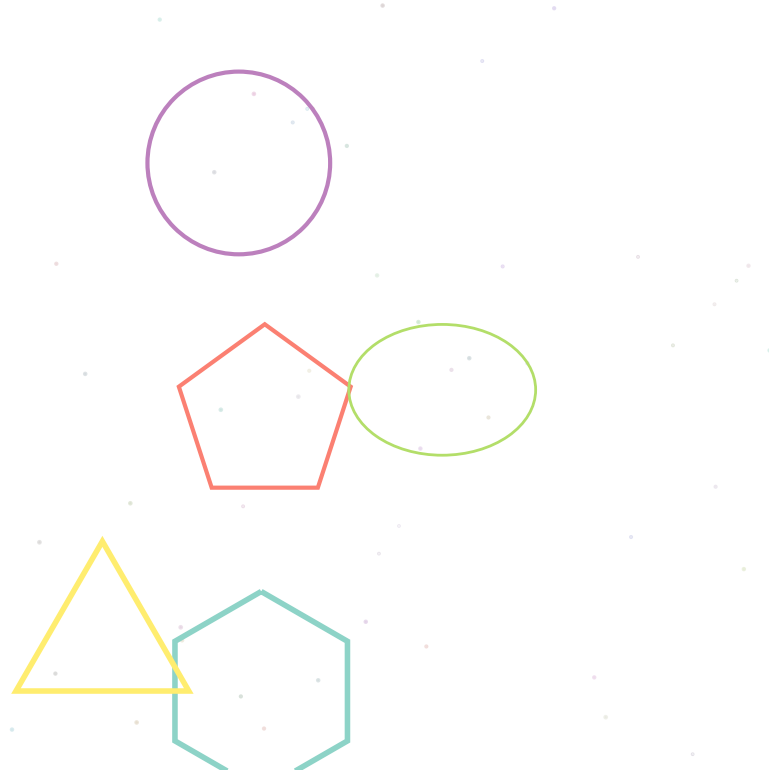[{"shape": "hexagon", "thickness": 2, "radius": 0.65, "center": [0.339, 0.102]}, {"shape": "pentagon", "thickness": 1.5, "radius": 0.59, "center": [0.344, 0.462]}, {"shape": "oval", "thickness": 1, "radius": 0.61, "center": [0.574, 0.494]}, {"shape": "circle", "thickness": 1.5, "radius": 0.59, "center": [0.31, 0.788]}, {"shape": "triangle", "thickness": 2, "radius": 0.65, "center": [0.133, 0.167]}]